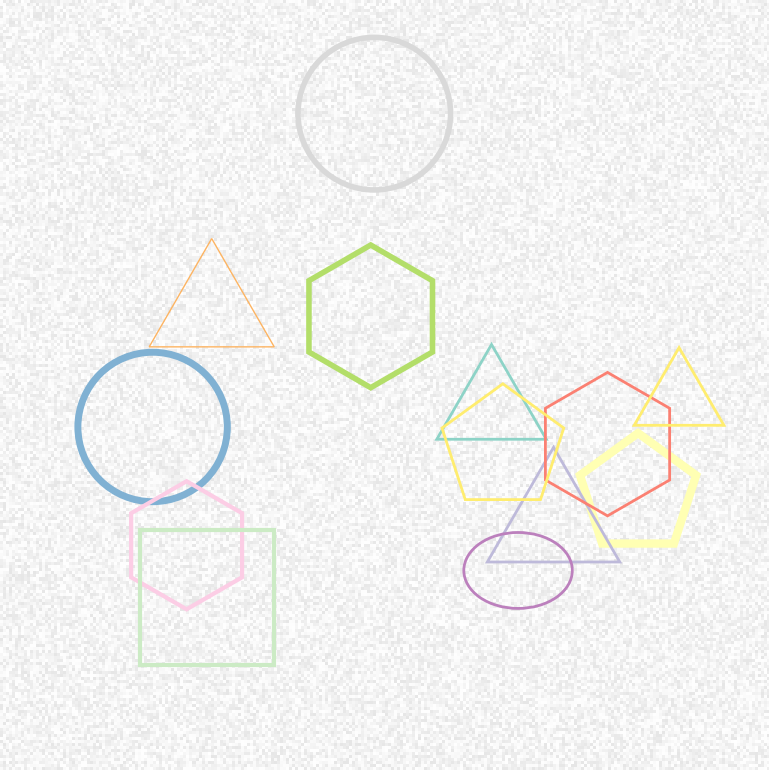[{"shape": "triangle", "thickness": 1, "radius": 0.41, "center": [0.638, 0.471]}, {"shape": "pentagon", "thickness": 3, "radius": 0.4, "center": [0.829, 0.358]}, {"shape": "triangle", "thickness": 1, "radius": 0.5, "center": [0.719, 0.32]}, {"shape": "hexagon", "thickness": 1, "radius": 0.47, "center": [0.789, 0.423]}, {"shape": "circle", "thickness": 2.5, "radius": 0.49, "center": [0.198, 0.445]}, {"shape": "triangle", "thickness": 0.5, "radius": 0.47, "center": [0.275, 0.596]}, {"shape": "hexagon", "thickness": 2, "radius": 0.46, "center": [0.481, 0.589]}, {"shape": "hexagon", "thickness": 1.5, "radius": 0.42, "center": [0.242, 0.292]}, {"shape": "circle", "thickness": 2, "radius": 0.5, "center": [0.486, 0.852]}, {"shape": "oval", "thickness": 1, "radius": 0.35, "center": [0.673, 0.259]}, {"shape": "square", "thickness": 1.5, "radius": 0.44, "center": [0.269, 0.224]}, {"shape": "pentagon", "thickness": 1, "radius": 0.42, "center": [0.653, 0.418]}, {"shape": "triangle", "thickness": 1, "radius": 0.34, "center": [0.882, 0.481]}]